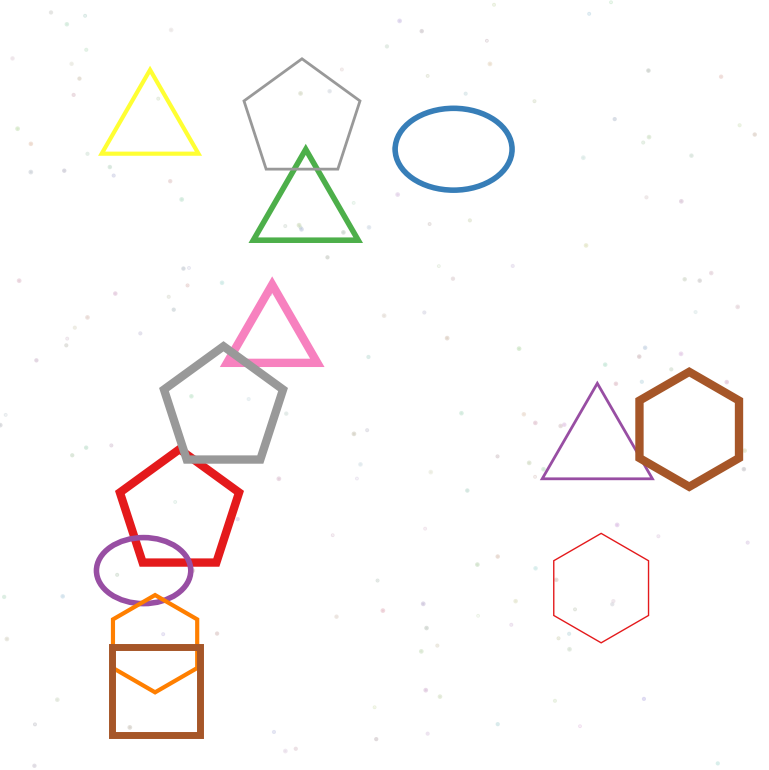[{"shape": "pentagon", "thickness": 3, "radius": 0.41, "center": [0.233, 0.335]}, {"shape": "hexagon", "thickness": 0.5, "radius": 0.36, "center": [0.781, 0.236]}, {"shape": "oval", "thickness": 2, "radius": 0.38, "center": [0.589, 0.806]}, {"shape": "triangle", "thickness": 2, "radius": 0.39, "center": [0.397, 0.727]}, {"shape": "triangle", "thickness": 1, "radius": 0.41, "center": [0.776, 0.42]}, {"shape": "oval", "thickness": 2, "radius": 0.31, "center": [0.187, 0.259]}, {"shape": "hexagon", "thickness": 1.5, "radius": 0.32, "center": [0.201, 0.164]}, {"shape": "triangle", "thickness": 1.5, "radius": 0.36, "center": [0.195, 0.837]}, {"shape": "square", "thickness": 2.5, "radius": 0.29, "center": [0.203, 0.103]}, {"shape": "hexagon", "thickness": 3, "radius": 0.37, "center": [0.895, 0.442]}, {"shape": "triangle", "thickness": 3, "radius": 0.34, "center": [0.353, 0.563]}, {"shape": "pentagon", "thickness": 1, "radius": 0.4, "center": [0.392, 0.844]}, {"shape": "pentagon", "thickness": 3, "radius": 0.41, "center": [0.29, 0.469]}]